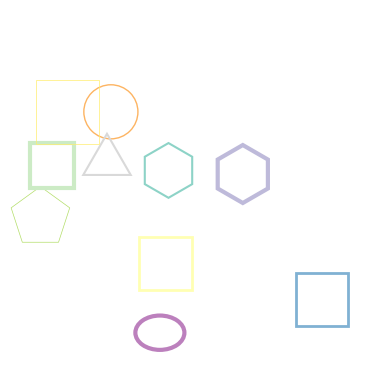[{"shape": "hexagon", "thickness": 1.5, "radius": 0.36, "center": [0.438, 0.557]}, {"shape": "square", "thickness": 2, "radius": 0.34, "center": [0.431, 0.317]}, {"shape": "hexagon", "thickness": 3, "radius": 0.38, "center": [0.631, 0.548]}, {"shape": "square", "thickness": 2, "radius": 0.34, "center": [0.836, 0.222]}, {"shape": "circle", "thickness": 1, "radius": 0.35, "center": [0.288, 0.71]}, {"shape": "pentagon", "thickness": 0.5, "radius": 0.4, "center": [0.105, 0.435]}, {"shape": "triangle", "thickness": 1.5, "radius": 0.36, "center": [0.278, 0.581]}, {"shape": "oval", "thickness": 3, "radius": 0.32, "center": [0.415, 0.136]}, {"shape": "square", "thickness": 3, "radius": 0.29, "center": [0.135, 0.571]}, {"shape": "square", "thickness": 0.5, "radius": 0.41, "center": [0.175, 0.709]}]